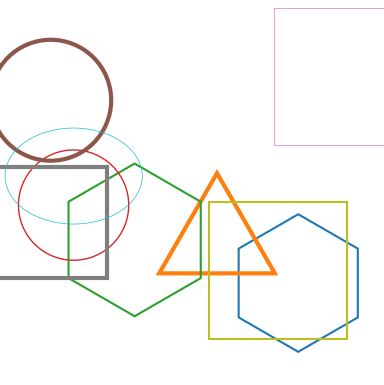[{"shape": "hexagon", "thickness": 1.5, "radius": 0.89, "center": [0.775, 0.265]}, {"shape": "triangle", "thickness": 3, "radius": 0.87, "center": [0.564, 0.377]}, {"shape": "hexagon", "thickness": 1.5, "radius": 0.99, "center": [0.35, 0.377]}, {"shape": "circle", "thickness": 1, "radius": 0.72, "center": [0.191, 0.467]}, {"shape": "circle", "thickness": 3, "radius": 0.79, "center": [0.132, 0.74]}, {"shape": "square", "thickness": 0.5, "radius": 0.89, "center": [0.891, 0.802]}, {"shape": "square", "thickness": 3, "radius": 0.72, "center": [0.136, 0.422]}, {"shape": "square", "thickness": 1.5, "radius": 0.89, "center": [0.722, 0.297]}, {"shape": "oval", "thickness": 0.5, "radius": 0.89, "center": [0.191, 0.543]}]